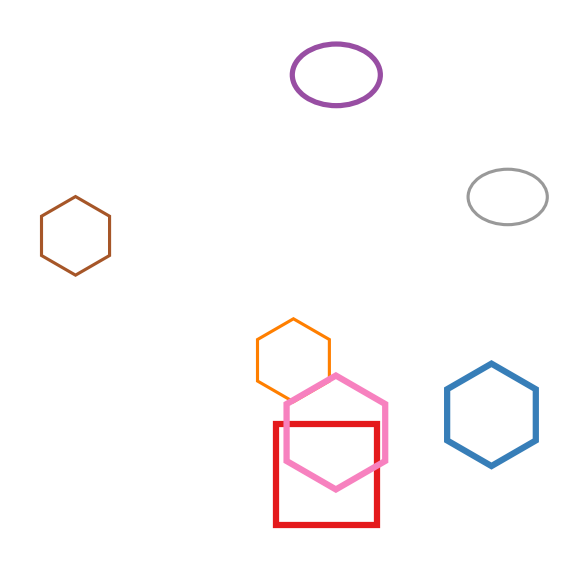[{"shape": "square", "thickness": 3, "radius": 0.44, "center": [0.566, 0.178]}, {"shape": "hexagon", "thickness": 3, "radius": 0.44, "center": [0.851, 0.281]}, {"shape": "oval", "thickness": 2.5, "radius": 0.38, "center": [0.582, 0.87]}, {"shape": "hexagon", "thickness": 1.5, "radius": 0.36, "center": [0.508, 0.375]}, {"shape": "hexagon", "thickness": 1.5, "radius": 0.34, "center": [0.131, 0.591]}, {"shape": "hexagon", "thickness": 3, "radius": 0.49, "center": [0.582, 0.25]}, {"shape": "oval", "thickness": 1.5, "radius": 0.34, "center": [0.879, 0.658]}]